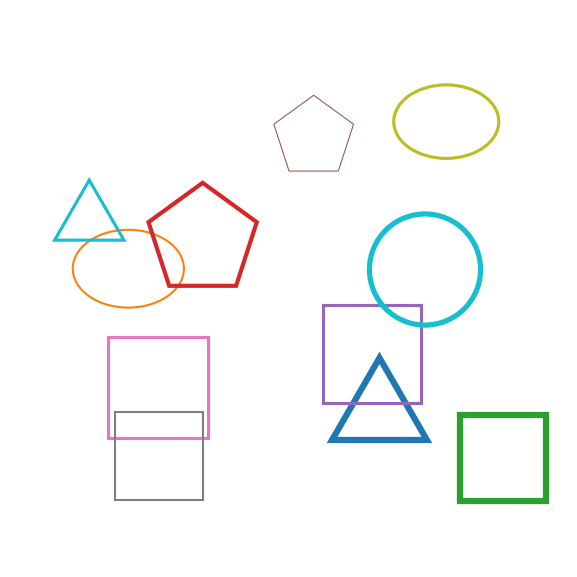[{"shape": "triangle", "thickness": 3, "radius": 0.47, "center": [0.657, 0.285]}, {"shape": "oval", "thickness": 1, "radius": 0.48, "center": [0.222, 0.534]}, {"shape": "square", "thickness": 3, "radius": 0.37, "center": [0.871, 0.206]}, {"shape": "pentagon", "thickness": 2, "radius": 0.49, "center": [0.351, 0.584]}, {"shape": "square", "thickness": 1.5, "radius": 0.43, "center": [0.644, 0.386]}, {"shape": "pentagon", "thickness": 0.5, "radius": 0.36, "center": [0.543, 0.762]}, {"shape": "square", "thickness": 1.5, "radius": 0.44, "center": [0.274, 0.328]}, {"shape": "square", "thickness": 1, "radius": 0.38, "center": [0.275, 0.21]}, {"shape": "oval", "thickness": 1.5, "radius": 0.45, "center": [0.773, 0.789]}, {"shape": "circle", "thickness": 2.5, "radius": 0.48, "center": [0.736, 0.532]}, {"shape": "triangle", "thickness": 1.5, "radius": 0.35, "center": [0.155, 0.618]}]